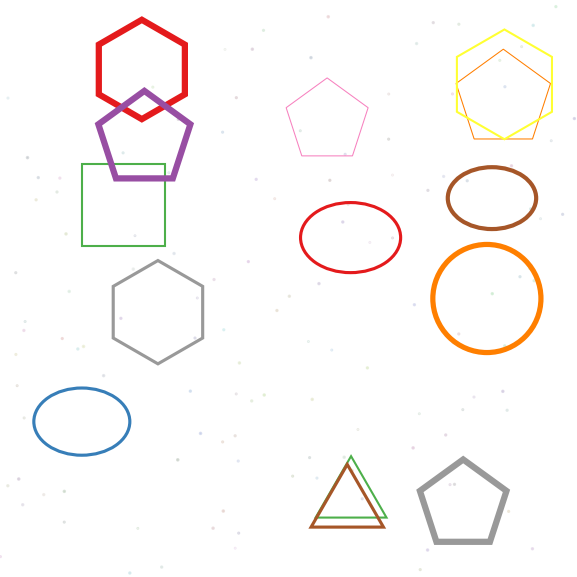[{"shape": "hexagon", "thickness": 3, "radius": 0.43, "center": [0.246, 0.879]}, {"shape": "oval", "thickness": 1.5, "radius": 0.43, "center": [0.607, 0.588]}, {"shape": "oval", "thickness": 1.5, "radius": 0.42, "center": [0.142, 0.269]}, {"shape": "square", "thickness": 1, "radius": 0.36, "center": [0.214, 0.644]}, {"shape": "triangle", "thickness": 1, "radius": 0.35, "center": [0.608, 0.138]}, {"shape": "pentagon", "thickness": 3, "radius": 0.42, "center": [0.25, 0.758]}, {"shape": "circle", "thickness": 2.5, "radius": 0.47, "center": [0.843, 0.482]}, {"shape": "pentagon", "thickness": 0.5, "radius": 0.43, "center": [0.872, 0.828]}, {"shape": "hexagon", "thickness": 1, "radius": 0.48, "center": [0.873, 0.853]}, {"shape": "triangle", "thickness": 1.5, "radius": 0.36, "center": [0.601, 0.123]}, {"shape": "oval", "thickness": 2, "radius": 0.38, "center": [0.852, 0.656]}, {"shape": "pentagon", "thickness": 0.5, "radius": 0.37, "center": [0.566, 0.79]}, {"shape": "pentagon", "thickness": 3, "radius": 0.39, "center": [0.802, 0.125]}, {"shape": "hexagon", "thickness": 1.5, "radius": 0.45, "center": [0.273, 0.459]}]